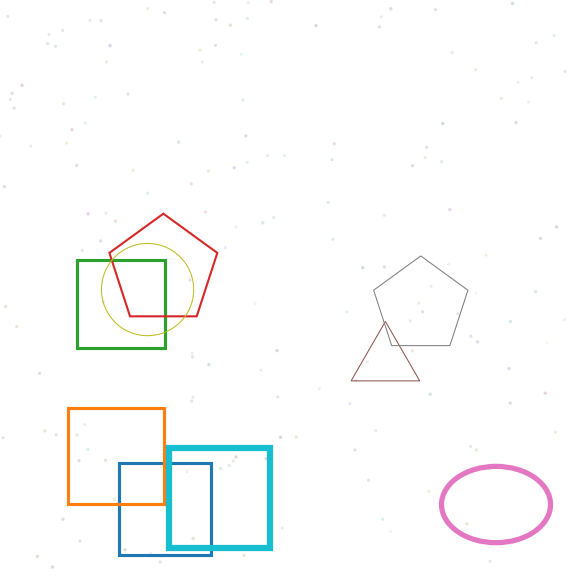[{"shape": "square", "thickness": 1.5, "radius": 0.4, "center": [0.286, 0.118]}, {"shape": "square", "thickness": 1.5, "radius": 0.42, "center": [0.201, 0.209]}, {"shape": "square", "thickness": 1.5, "radius": 0.38, "center": [0.21, 0.473]}, {"shape": "pentagon", "thickness": 1, "radius": 0.49, "center": [0.283, 0.531]}, {"shape": "triangle", "thickness": 0.5, "radius": 0.34, "center": [0.667, 0.374]}, {"shape": "oval", "thickness": 2.5, "radius": 0.47, "center": [0.859, 0.126]}, {"shape": "pentagon", "thickness": 0.5, "radius": 0.43, "center": [0.729, 0.47]}, {"shape": "circle", "thickness": 0.5, "radius": 0.4, "center": [0.256, 0.498]}, {"shape": "square", "thickness": 3, "radius": 0.44, "center": [0.38, 0.137]}]